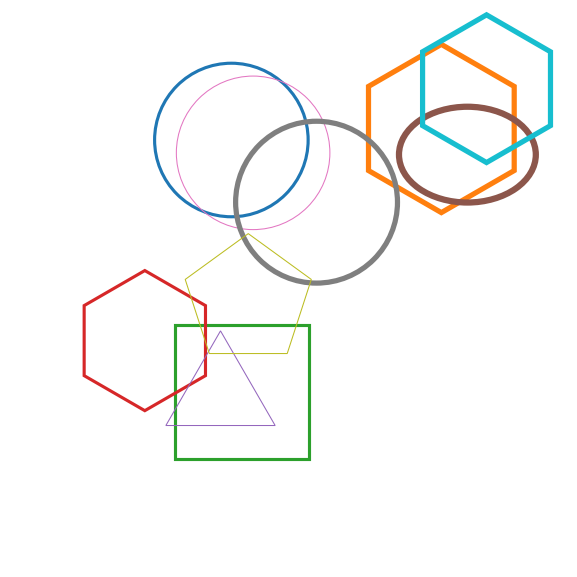[{"shape": "circle", "thickness": 1.5, "radius": 0.66, "center": [0.401, 0.757]}, {"shape": "hexagon", "thickness": 2.5, "radius": 0.73, "center": [0.764, 0.777]}, {"shape": "square", "thickness": 1.5, "radius": 0.58, "center": [0.419, 0.32]}, {"shape": "hexagon", "thickness": 1.5, "radius": 0.61, "center": [0.251, 0.409]}, {"shape": "triangle", "thickness": 0.5, "radius": 0.55, "center": [0.382, 0.317]}, {"shape": "oval", "thickness": 3, "radius": 0.59, "center": [0.809, 0.731]}, {"shape": "circle", "thickness": 0.5, "radius": 0.66, "center": [0.438, 0.734]}, {"shape": "circle", "thickness": 2.5, "radius": 0.7, "center": [0.548, 0.649]}, {"shape": "pentagon", "thickness": 0.5, "radius": 0.57, "center": [0.43, 0.48]}, {"shape": "hexagon", "thickness": 2.5, "radius": 0.64, "center": [0.842, 0.846]}]